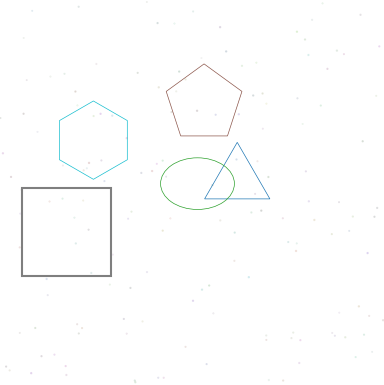[{"shape": "triangle", "thickness": 0.5, "radius": 0.49, "center": [0.616, 0.532]}, {"shape": "oval", "thickness": 0.5, "radius": 0.48, "center": [0.513, 0.523]}, {"shape": "pentagon", "thickness": 0.5, "radius": 0.52, "center": [0.53, 0.731]}, {"shape": "square", "thickness": 1.5, "radius": 0.58, "center": [0.172, 0.397]}, {"shape": "hexagon", "thickness": 0.5, "radius": 0.51, "center": [0.243, 0.636]}]